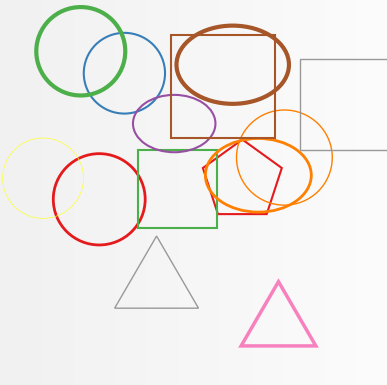[{"shape": "pentagon", "thickness": 1.5, "radius": 0.54, "center": [0.625, 0.531]}, {"shape": "circle", "thickness": 2, "radius": 0.59, "center": [0.256, 0.482]}, {"shape": "circle", "thickness": 1.5, "radius": 0.52, "center": [0.321, 0.81]}, {"shape": "circle", "thickness": 3, "radius": 0.57, "center": [0.208, 0.867]}, {"shape": "square", "thickness": 1.5, "radius": 0.51, "center": [0.458, 0.51]}, {"shape": "oval", "thickness": 1.5, "radius": 0.53, "center": [0.45, 0.679]}, {"shape": "circle", "thickness": 1, "radius": 0.62, "center": [0.734, 0.591]}, {"shape": "oval", "thickness": 2, "radius": 0.68, "center": [0.667, 0.545]}, {"shape": "circle", "thickness": 0.5, "radius": 0.52, "center": [0.111, 0.537]}, {"shape": "oval", "thickness": 3, "radius": 0.73, "center": [0.601, 0.832]}, {"shape": "square", "thickness": 1.5, "radius": 0.67, "center": [0.576, 0.774]}, {"shape": "triangle", "thickness": 2.5, "radius": 0.56, "center": [0.719, 0.157]}, {"shape": "triangle", "thickness": 1, "radius": 0.62, "center": [0.404, 0.262]}, {"shape": "square", "thickness": 1, "radius": 0.59, "center": [0.894, 0.729]}]